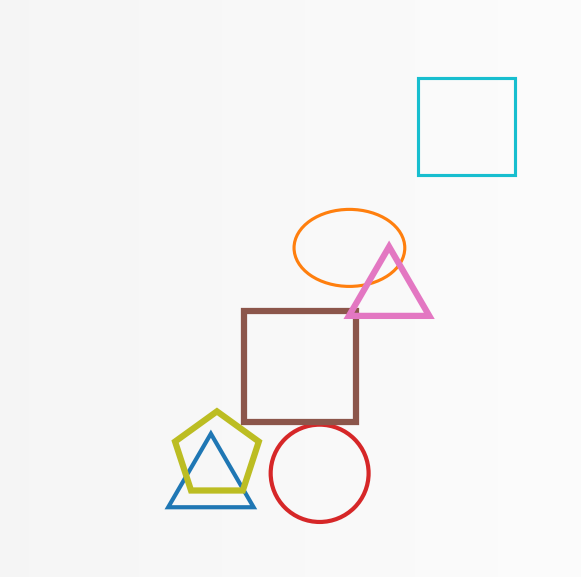[{"shape": "triangle", "thickness": 2, "radius": 0.42, "center": [0.363, 0.163]}, {"shape": "oval", "thickness": 1.5, "radius": 0.48, "center": [0.601, 0.57]}, {"shape": "circle", "thickness": 2, "radius": 0.42, "center": [0.55, 0.18]}, {"shape": "square", "thickness": 3, "radius": 0.48, "center": [0.515, 0.365]}, {"shape": "triangle", "thickness": 3, "radius": 0.4, "center": [0.669, 0.492]}, {"shape": "pentagon", "thickness": 3, "radius": 0.38, "center": [0.373, 0.211]}, {"shape": "square", "thickness": 1.5, "radius": 0.42, "center": [0.802, 0.781]}]